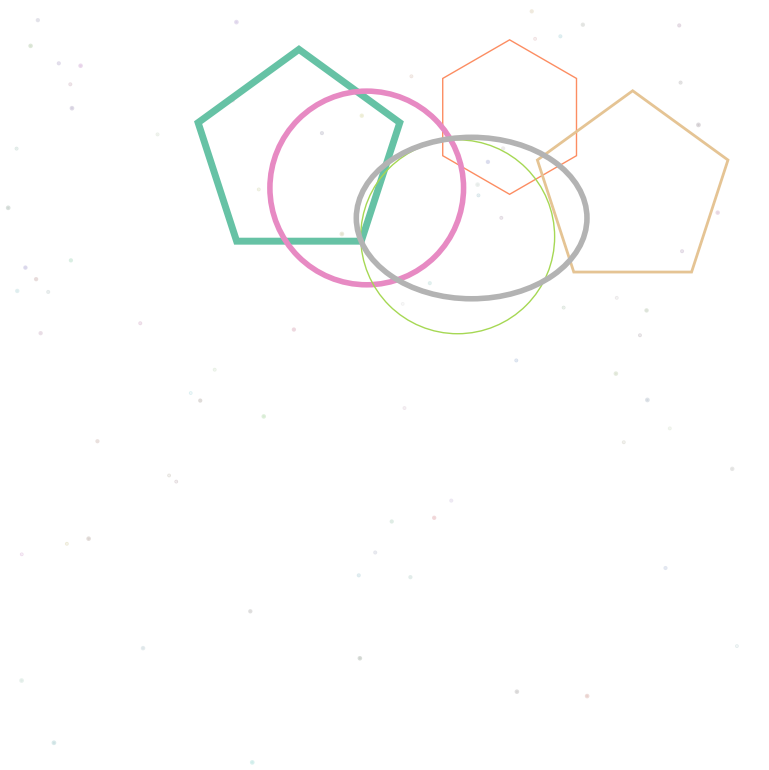[{"shape": "pentagon", "thickness": 2.5, "radius": 0.69, "center": [0.388, 0.798]}, {"shape": "hexagon", "thickness": 0.5, "radius": 0.5, "center": [0.662, 0.848]}, {"shape": "circle", "thickness": 2, "radius": 0.63, "center": [0.476, 0.756]}, {"shape": "circle", "thickness": 0.5, "radius": 0.63, "center": [0.594, 0.693]}, {"shape": "pentagon", "thickness": 1, "radius": 0.65, "center": [0.822, 0.752]}, {"shape": "oval", "thickness": 2, "radius": 0.75, "center": [0.613, 0.717]}]